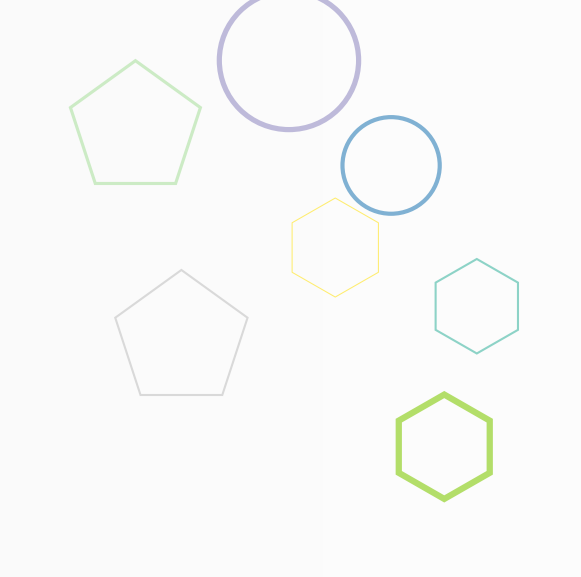[{"shape": "hexagon", "thickness": 1, "radius": 0.41, "center": [0.82, 0.469]}, {"shape": "circle", "thickness": 2.5, "radius": 0.6, "center": [0.497, 0.895]}, {"shape": "circle", "thickness": 2, "radius": 0.42, "center": [0.673, 0.713]}, {"shape": "hexagon", "thickness": 3, "radius": 0.45, "center": [0.764, 0.226]}, {"shape": "pentagon", "thickness": 1, "radius": 0.6, "center": [0.312, 0.412]}, {"shape": "pentagon", "thickness": 1.5, "radius": 0.59, "center": [0.233, 0.777]}, {"shape": "hexagon", "thickness": 0.5, "radius": 0.43, "center": [0.577, 0.571]}]